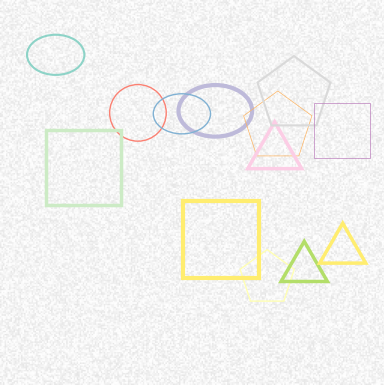[{"shape": "oval", "thickness": 1.5, "radius": 0.37, "center": [0.145, 0.858]}, {"shape": "pentagon", "thickness": 1, "radius": 0.37, "center": [0.694, 0.278]}, {"shape": "oval", "thickness": 3, "radius": 0.48, "center": [0.559, 0.712]}, {"shape": "circle", "thickness": 1, "radius": 0.37, "center": [0.358, 0.707]}, {"shape": "oval", "thickness": 1, "radius": 0.37, "center": [0.472, 0.704]}, {"shape": "pentagon", "thickness": 0.5, "radius": 0.47, "center": [0.721, 0.67]}, {"shape": "triangle", "thickness": 2.5, "radius": 0.35, "center": [0.79, 0.304]}, {"shape": "triangle", "thickness": 2.5, "radius": 0.4, "center": [0.713, 0.602]}, {"shape": "pentagon", "thickness": 1.5, "radius": 0.5, "center": [0.764, 0.755]}, {"shape": "square", "thickness": 0.5, "radius": 0.36, "center": [0.889, 0.661]}, {"shape": "square", "thickness": 2.5, "radius": 0.49, "center": [0.217, 0.565]}, {"shape": "square", "thickness": 3, "radius": 0.5, "center": [0.574, 0.378]}, {"shape": "triangle", "thickness": 2.5, "radius": 0.35, "center": [0.89, 0.351]}]